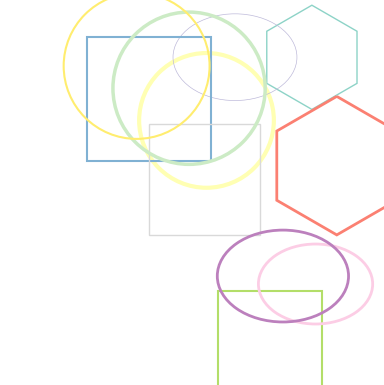[{"shape": "hexagon", "thickness": 1, "radius": 0.68, "center": [0.81, 0.851]}, {"shape": "circle", "thickness": 3, "radius": 0.87, "center": [0.536, 0.687]}, {"shape": "oval", "thickness": 0.5, "radius": 0.8, "center": [0.61, 0.851]}, {"shape": "hexagon", "thickness": 2, "radius": 0.9, "center": [0.875, 0.57]}, {"shape": "square", "thickness": 1.5, "radius": 0.8, "center": [0.387, 0.743]}, {"shape": "square", "thickness": 1.5, "radius": 0.67, "center": [0.701, 0.109]}, {"shape": "oval", "thickness": 2, "radius": 0.74, "center": [0.82, 0.262]}, {"shape": "square", "thickness": 1, "radius": 0.72, "center": [0.531, 0.533]}, {"shape": "oval", "thickness": 2, "radius": 0.85, "center": [0.735, 0.283]}, {"shape": "circle", "thickness": 2.5, "radius": 0.99, "center": [0.491, 0.771]}, {"shape": "circle", "thickness": 1.5, "radius": 0.95, "center": [0.355, 0.829]}]